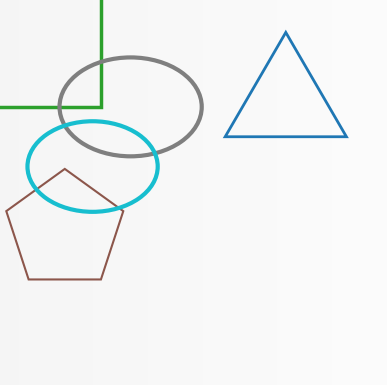[{"shape": "triangle", "thickness": 2, "radius": 0.9, "center": [0.738, 0.735]}, {"shape": "square", "thickness": 2.5, "radius": 0.79, "center": [0.102, 0.881]}, {"shape": "pentagon", "thickness": 1.5, "radius": 0.79, "center": [0.167, 0.403]}, {"shape": "oval", "thickness": 3, "radius": 0.92, "center": [0.337, 0.722]}, {"shape": "oval", "thickness": 3, "radius": 0.84, "center": [0.239, 0.567]}]